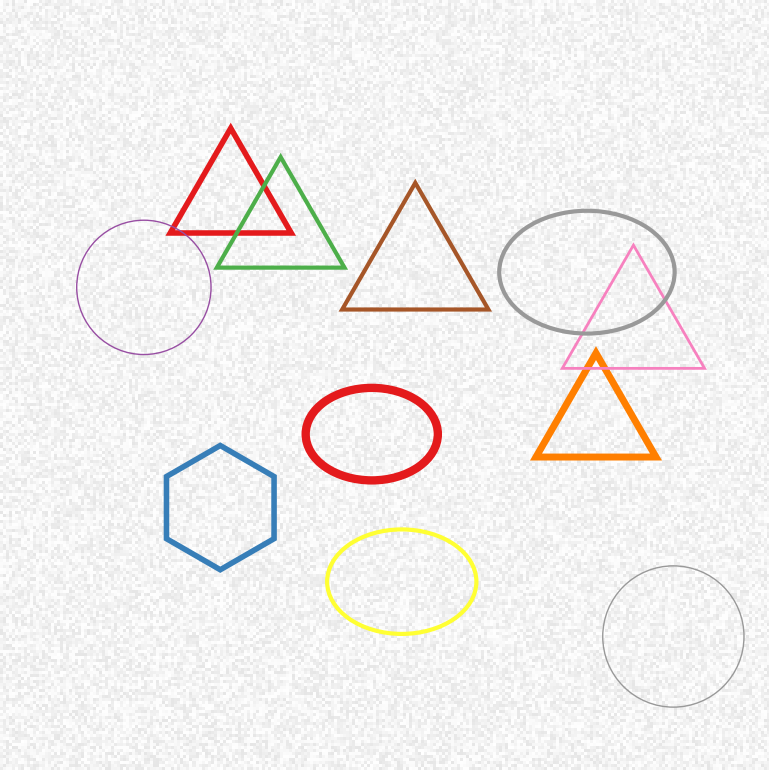[{"shape": "oval", "thickness": 3, "radius": 0.43, "center": [0.483, 0.436]}, {"shape": "triangle", "thickness": 2, "radius": 0.45, "center": [0.3, 0.743]}, {"shape": "hexagon", "thickness": 2, "radius": 0.4, "center": [0.286, 0.341]}, {"shape": "triangle", "thickness": 1.5, "radius": 0.48, "center": [0.364, 0.7]}, {"shape": "circle", "thickness": 0.5, "radius": 0.44, "center": [0.187, 0.627]}, {"shape": "triangle", "thickness": 2.5, "radius": 0.45, "center": [0.774, 0.451]}, {"shape": "oval", "thickness": 1.5, "radius": 0.48, "center": [0.522, 0.245]}, {"shape": "triangle", "thickness": 1.5, "radius": 0.55, "center": [0.539, 0.653]}, {"shape": "triangle", "thickness": 1, "radius": 0.53, "center": [0.823, 0.575]}, {"shape": "oval", "thickness": 1.5, "radius": 0.57, "center": [0.762, 0.647]}, {"shape": "circle", "thickness": 0.5, "radius": 0.46, "center": [0.874, 0.173]}]